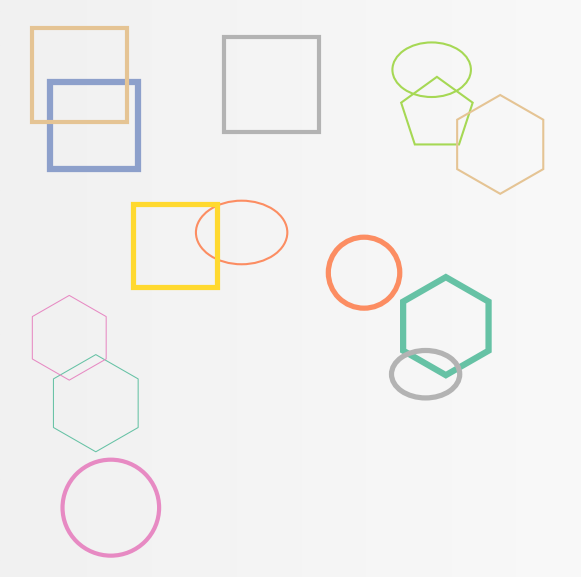[{"shape": "hexagon", "thickness": 0.5, "radius": 0.42, "center": [0.165, 0.301]}, {"shape": "hexagon", "thickness": 3, "radius": 0.42, "center": [0.767, 0.434]}, {"shape": "circle", "thickness": 2.5, "radius": 0.31, "center": [0.626, 0.527]}, {"shape": "oval", "thickness": 1, "radius": 0.39, "center": [0.416, 0.597]}, {"shape": "square", "thickness": 3, "radius": 0.38, "center": [0.162, 0.782]}, {"shape": "hexagon", "thickness": 0.5, "radius": 0.37, "center": [0.119, 0.414]}, {"shape": "circle", "thickness": 2, "radius": 0.42, "center": [0.191, 0.12]}, {"shape": "pentagon", "thickness": 1, "radius": 0.32, "center": [0.752, 0.801]}, {"shape": "oval", "thickness": 1, "radius": 0.34, "center": [0.743, 0.878]}, {"shape": "square", "thickness": 2.5, "radius": 0.36, "center": [0.301, 0.574]}, {"shape": "square", "thickness": 2, "radius": 0.41, "center": [0.137, 0.87]}, {"shape": "hexagon", "thickness": 1, "radius": 0.43, "center": [0.861, 0.749]}, {"shape": "oval", "thickness": 2.5, "radius": 0.29, "center": [0.732, 0.351]}, {"shape": "square", "thickness": 2, "radius": 0.41, "center": [0.467, 0.853]}]